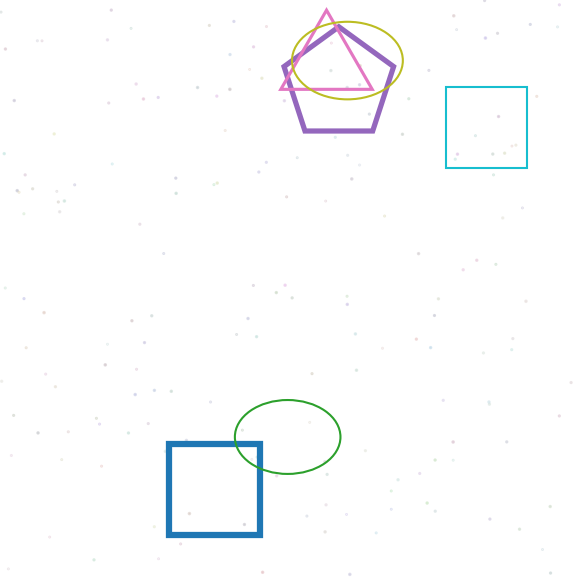[{"shape": "square", "thickness": 3, "radius": 0.39, "center": [0.372, 0.151]}, {"shape": "oval", "thickness": 1, "radius": 0.46, "center": [0.498, 0.242]}, {"shape": "pentagon", "thickness": 2.5, "radius": 0.5, "center": [0.587, 0.853]}, {"shape": "triangle", "thickness": 1.5, "radius": 0.46, "center": [0.565, 0.89]}, {"shape": "oval", "thickness": 1, "radius": 0.48, "center": [0.602, 0.894]}, {"shape": "square", "thickness": 1, "radius": 0.35, "center": [0.842, 0.778]}]